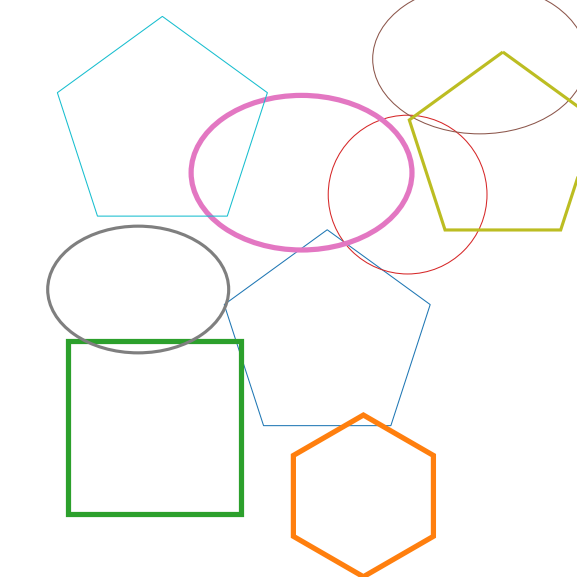[{"shape": "pentagon", "thickness": 0.5, "radius": 0.94, "center": [0.567, 0.414]}, {"shape": "hexagon", "thickness": 2.5, "radius": 0.7, "center": [0.629, 0.14]}, {"shape": "square", "thickness": 2.5, "radius": 0.75, "center": [0.267, 0.259]}, {"shape": "circle", "thickness": 0.5, "radius": 0.69, "center": [0.706, 0.662]}, {"shape": "oval", "thickness": 0.5, "radius": 0.93, "center": [0.831, 0.897]}, {"shape": "oval", "thickness": 2.5, "radius": 0.96, "center": [0.522, 0.7]}, {"shape": "oval", "thickness": 1.5, "radius": 0.78, "center": [0.239, 0.498]}, {"shape": "pentagon", "thickness": 1.5, "radius": 0.85, "center": [0.871, 0.739]}, {"shape": "pentagon", "thickness": 0.5, "radius": 0.96, "center": [0.281, 0.78]}]